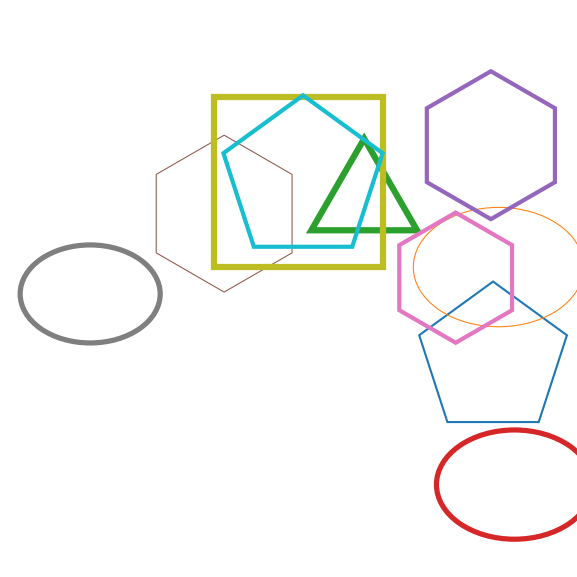[{"shape": "pentagon", "thickness": 1, "radius": 0.67, "center": [0.854, 0.377]}, {"shape": "oval", "thickness": 0.5, "radius": 0.74, "center": [0.863, 0.537]}, {"shape": "triangle", "thickness": 3, "radius": 0.53, "center": [0.631, 0.653]}, {"shape": "oval", "thickness": 2.5, "radius": 0.68, "center": [0.891, 0.16]}, {"shape": "hexagon", "thickness": 2, "radius": 0.64, "center": [0.85, 0.748]}, {"shape": "hexagon", "thickness": 0.5, "radius": 0.68, "center": [0.388, 0.629]}, {"shape": "hexagon", "thickness": 2, "radius": 0.56, "center": [0.789, 0.518]}, {"shape": "oval", "thickness": 2.5, "radius": 0.61, "center": [0.156, 0.49]}, {"shape": "square", "thickness": 3, "radius": 0.73, "center": [0.517, 0.684]}, {"shape": "pentagon", "thickness": 2, "radius": 0.72, "center": [0.525, 0.689]}]